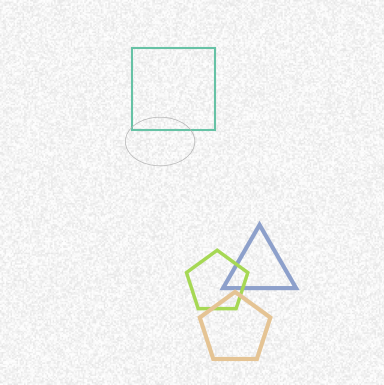[{"shape": "square", "thickness": 1.5, "radius": 0.54, "center": [0.451, 0.77]}, {"shape": "triangle", "thickness": 3, "radius": 0.55, "center": [0.674, 0.306]}, {"shape": "pentagon", "thickness": 2.5, "radius": 0.42, "center": [0.564, 0.266]}, {"shape": "pentagon", "thickness": 3, "radius": 0.48, "center": [0.611, 0.145]}, {"shape": "oval", "thickness": 0.5, "radius": 0.45, "center": [0.416, 0.632]}]